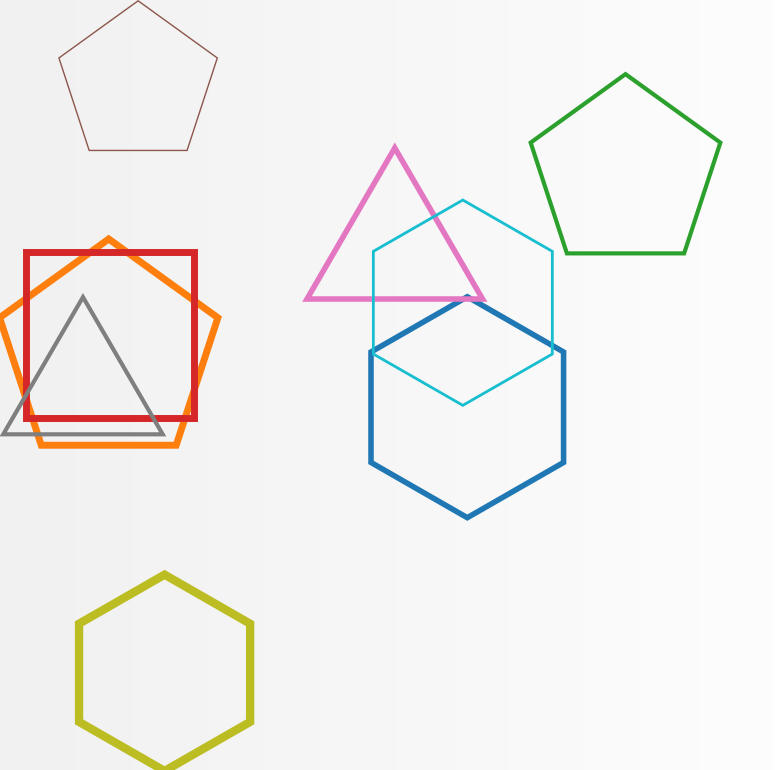[{"shape": "hexagon", "thickness": 2, "radius": 0.72, "center": [0.603, 0.471]}, {"shape": "pentagon", "thickness": 2.5, "radius": 0.74, "center": [0.14, 0.542]}, {"shape": "pentagon", "thickness": 1.5, "radius": 0.64, "center": [0.807, 0.775]}, {"shape": "square", "thickness": 2.5, "radius": 0.54, "center": [0.142, 0.565]}, {"shape": "pentagon", "thickness": 0.5, "radius": 0.54, "center": [0.178, 0.892]}, {"shape": "triangle", "thickness": 2, "radius": 0.65, "center": [0.509, 0.677]}, {"shape": "triangle", "thickness": 1.5, "radius": 0.59, "center": [0.107, 0.495]}, {"shape": "hexagon", "thickness": 3, "radius": 0.64, "center": [0.212, 0.126]}, {"shape": "hexagon", "thickness": 1, "radius": 0.67, "center": [0.597, 0.607]}]